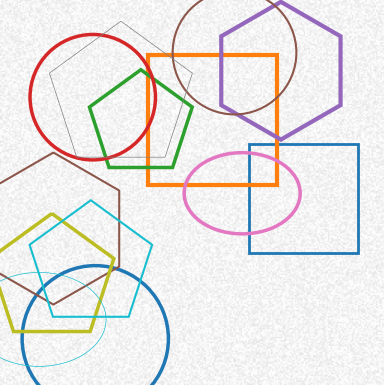[{"shape": "circle", "thickness": 2.5, "radius": 0.95, "center": [0.247, 0.12]}, {"shape": "square", "thickness": 2, "radius": 0.71, "center": [0.787, 0.485]}, {"shape": "square", "thickness": 3, "radius": 0.84, "center": [0.552, 0.688]}, {"shape": "pentagon", "thickness": 2.5, "radius": 0.7, "center": [0.366, 0.679]}, {"shape": "circle", "thickness": 2.5, "radius": 0.81, "center": [0.241, 0.748]}, {"shape": "hexagon", "thickness": 3, "radius": 0.89, "center": [0.73, 0.816]}, {"shape": "circle", "thickness": 1.5, "radius": 0.8, "center": [0.609, 0.864]}, {"shape": "hexagon", "thickness": 1.5, "radius": 0.99, "center": [0.139, 0.406]}, {"shape": "oval", "thickness": 2.5, "radius": 0.75, "center": [0.629, 0.498]}, {"shape": "pentagon", "thickness": 0.5, "radius": 0.98, "center": [0.314, 0.75]}, {"shape": "pentagon", "thickness": 2.5, "radius": 0.85, "center": [0.135, 0.276]}, {"shape": "oval", "thickness": 0.5, "radius": 0.87, "center": [0.101, 0.17]}, {"shape": "pentagon", "thickness": 1.5, "radius": 0.84, "center": [0.236, 0.313]}]